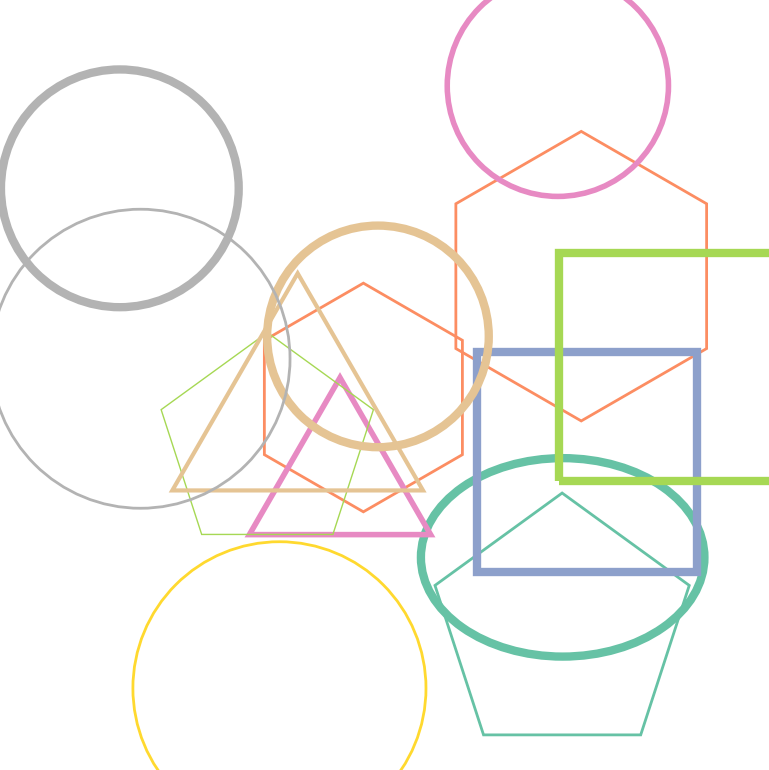[{"shape": "pentagon", "thickness": 1, "radius": 0.87, "center": [0.73, 0.186]}, {"shape": "oval", "thickness": 3, "radius": 0.92, "center": [0.731, 0.276]}, {"shape": "hexagon", "thickness": 1, "radius": 0.94, "center": [0.755, 0.641]}, {"shape": "hexagon", "thickness": 1, "radius": 0.74, "center": [0.472, 0.484]}, {"shape": "square", "thickness": 3, "radius": 0.71, "center": [0.762, 0.4]}, {"shape": "triangle", "thickness": 2, "radius": 0.68, "center": [0.442, 0.374]}, {"shape": "circle", "thickness": 2, "radius": 0.72, "center": [0.724, 0.889]}, {"shape": "pentagon", "thickness": 0.5, "radius": 0.72, "center": [0.347, 0.423]}, {"shape": "square", "thickness": 3, "radius": 0.74, "center": [0.874, 0.523]}, {"shape": "circle", "thickness": 1, "radius": 0.95, "center": [0.363, 0.106]}, {"shape": "circle", "thickness": 3, "radius": 0.72, "center": [0.491, 0.563]}, {"shape": "triangle", "thickness": 1.5, "radius": 0.94, "center": [0.387, 0.457]}, {"shape": "circle", "thickness": 1, "radius": 0.97, "center": [0.182, 0.534]}, {"shape": "circle", "thickness": 3, "radius": 0.77, "center": [0.156, 0.755]}]